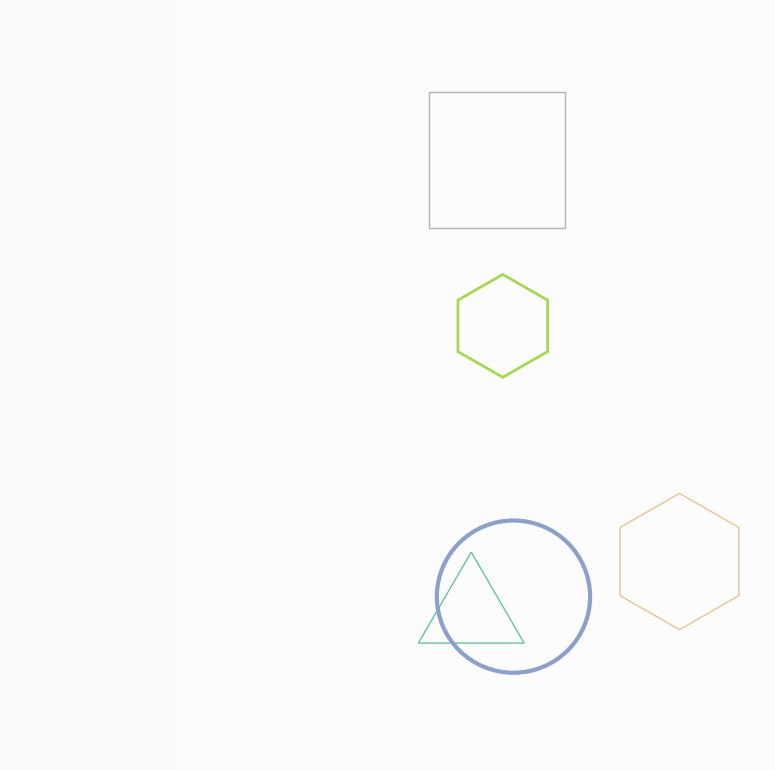[{"shape": "triangle", "thickness": 0.5, "radius": 0.39, "center": [0.608, 0.204]}, {"shape": "circle", "thickness": 1.5, "radius": 0.49, "center": [0.663, 0.225]}, {"shape": "hexagon", "thickness": 1, "radius": 0.33, "center": [0.649, 0.577]}, {"shape": "hexagon", "thickness": 0.5, "radius": 0.44, "center": [0.877, 0.271]}, {"shape": "square", "thickness": 0.5, "radius": 0.44, "center": [0.641, 0.792]}]